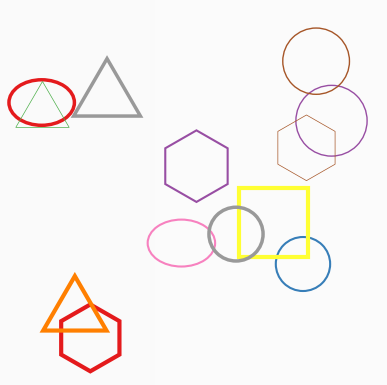[{"shape": "oval", "thickness": 2.5, "radius": 0.42, "center": [0.108, 0.734]}, {"shape": "hexagon", "thickness": 3, "radius": 0.43, "center": [0.233, 0.122]}, {"shape": "circle", "thickness": 1.5, "radius": 0.35, "center": [0.782, 0.314]}, {"shape": "triangle", "thickness": 0.5, "radius": 0.4, "center": [0.11, 0.709]}, {"shape": "hexagon", "thickness": 1.5, "radius": 0.46, "center": [0.507, 0.568]}, {"shape": "circle", "thickness": 1, "radius": 0.46, "center": [0.855, 0.686]}, {"shape": "triangle", "thickness": 3, "radius": 0.47, "center": [0.193, 0.189]}, {"shape": "square", "thickness": 3, "radius": 0.45, "center": [0.706, 0.423]}, {"shape": "circle", "thickness": 1, "radius": 0.43, "center": [0.816, 0.841]}, {"shape": "hexagon", "thickness": 0.5, "radius": 0.43, "center": [0.791, 0.616]}, {"shape": "oval", "thickness": 1.5, "radius": 0.44, "center": [0.468, 0.369]}, {"shape": "triangle", "thickness": 2.5, "radius": 0.5, "center": [0.276, 0.748]}, {"shape": "circle", "thickness": 2.5, "radius": 0.35, "center": [0.609, 0.392]}]